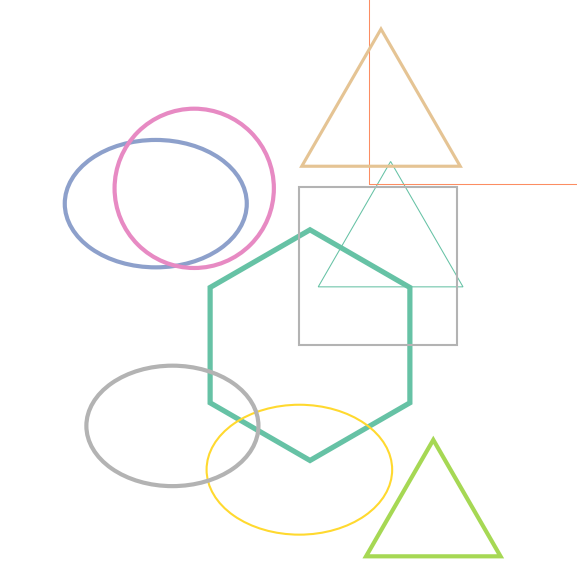[{"shape": "hexagon", "thickness": 2.5, "radius": 1.0, "center": [0.537, 0.401]}, {"shape": "triangle", "thickness": 0.5, "radius": 0.72, "center": [0.676, 0.575]}, {"shape": "square", "thickness": 0.5, "radius": 0.97, "center": [0.833, 0.875]}, {"shape": "oval", "thickness": 2, "radius": 0.79, "center": [0.27, 0.646]}, {"shape": "circle", "thickness": 2, "radius": 0.69, "center": [0.336, 0.673]}, {"shape": "triangle", "thickness": 2, "radius": 0.67, "center": [0.75, 0.103]}, {"shape": "oval", "thickness": 1, "radius": 0.8, "center": [0.518, 0.186]}, {"shape": "triangle", "thickness": 1.5, "radius": 0.79, "center": [0.66, 0.79]}, {"shape": "oval", "thickness": 2, "radius": 0.74, "center": [0.299, 0.262]}, {"shape": "square", "thickness": 1, "radius": 0.68, "center": [0.654, 0.539]}]